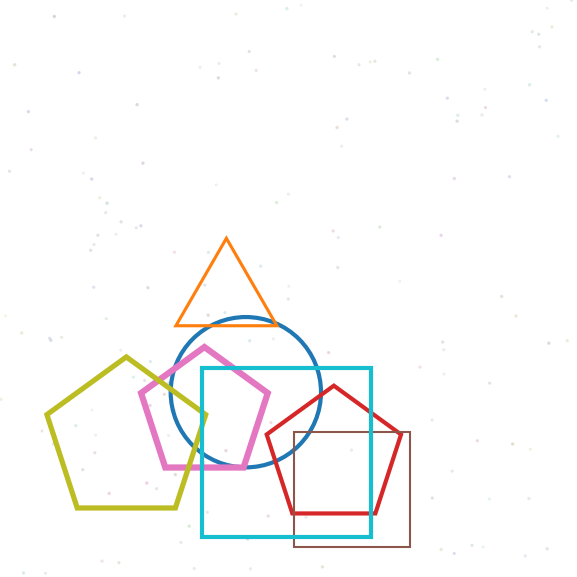[{"shape": "circle", "thickness": 2, "radius": 0.65, "center": [0.426, 0.32]}, {"shape": "triangle", "thickness": 1.5, "radius": 0.5, "center": [0.392, 0.486]}, {"shape": "pentagon", "thickness": 2, "radius": 0.61, "center": [0.578, 0.209]}, {"shape": "square", "thickness": 1, "radius": 0.5, "center": [0.609, 0.151]}, {"shape": "pentagon", "thickness": 3, "radius": 0.58, "center": [0.354, 0.283]}, {"shape": "pentagon", "thickness": 2.5, "radius": 0.72, "center": [0.219, 0.236]}, {"shape": "square", "thickness": 2, "radius": 0.73, "center": [0.496, 0.216]}]